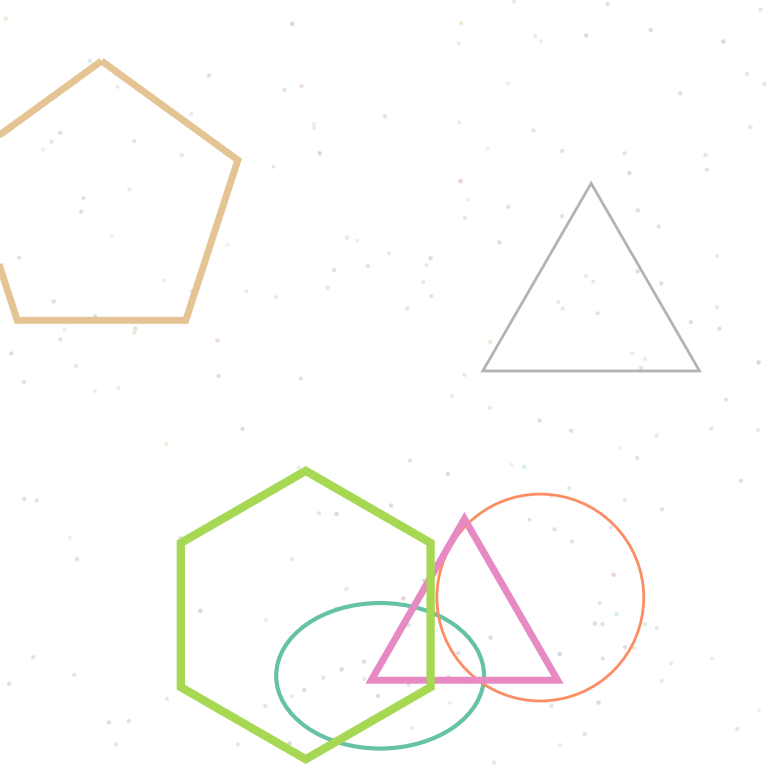[{"shape": "oval", "thickness": 1.5, "radius": 0.67, "center": [0.494, 0.122]}, {"shape": "circle", "thickness": 1, "radius": 0.67, "center": [0.702, 0.224]}, {"shape": "triangle", "thickness": 2.5, "radius": 0.7, "center": [0.603, 0.186]}, {"shape": "hexagon", "thickness": 3, "radius": 0.94, "center": [0.397, 0.201]}, {"shape": "pentagon", "thickness": 2.5, "radius": 0.93, "center": [0.132, 0.735]}, {"shape": "triangle", "thickness": 1, "radius": 0.81, "center": [0.768, 0.599]}]